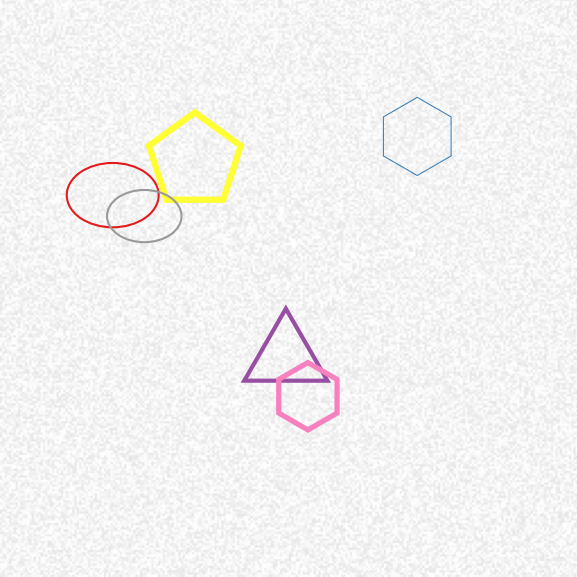[{"shape": "oval", "thickness": 1, "radius": 0.4, "center": [0.195, 0.661]}, {"shape": "hexagon", "thickness": 0.5, "radius": 0.34, "center": [0.722, 0.763]}, {"shape": "triangle", "thickness": 2, "radius": 0.42, "center": [0.495, 0.382]}, {"shape": "pentagon", "thickness": 3, "radius": 0.42, "center": [0.337, 0.721]}, {"shape": "hexagon", "thickness": 2.5, "radius": 0.29, "center": [0.533, 0.313]}, {"shape": "oval", "thickness": 1, "radius": 0.32, "center": [0.25, 0.625]}]